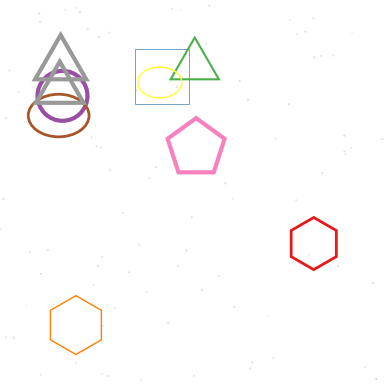[{"shape": "hexagon", "thickness": 2, "radius": 0.34, "center": [0.815, 0.367]}, {"shape": "square", "thickness": 0.5, "radius": 0.35, "center": [0.42, 0.801]}, {"shape": "triangle", "thickness": 1.5, "radius": 0.36, "center": [0.506, 0.83]}, {"shape": "circle", "thickness": 3, "radius": 0.32, "center": [0.162, 0.751]}, {"shape": "hexagon", "thickness": 1, "radius": 0.38, "center": [0.197, 0.156]}, {"shape": "oval", "thickness": 1, "radius": 0.29, "center": [0.415, 0.786]}, {"shape": "oval", "thickness": 2, "radius": 0.39, "center": [0.152, 0.7]}, {"shape": "pentagon", "thickness": 3, "radius": 0.39, "center": [0.509, 0.615]}, {"shape": "triangle", "thickness": 3, "radius": 0.38, "center": [0.158, 0.832]}, {"shape": "triangle", "thickness": 3, "radius": 0.36, "center": [0.155, 0.769]}]